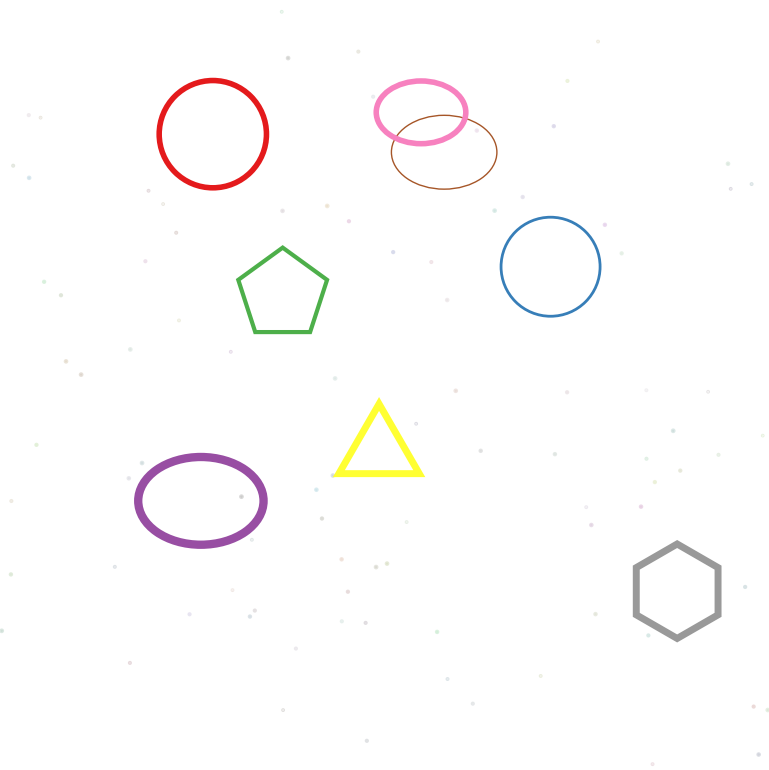[{"shape": "circle", "thickness": 2, "radius": 0.35, "center": [0.276, 0.826]}, {"shape": "circle", "thickness": 1, "radius": 0.32, "center": [0.715, 0.654]}, {"shape": "pentagon", "thickness": 1.5, "radius": 0.3, "center": [0.367, 0.618]}, {"shape": "oval", "thickness": 3, "radius": 0.41, "center": [0.261, 0.35]}, {"shape": "triangle", "thickness": 2.5, "radius": 0.3, "center": [0.492, 0.415]}, {"shape": "oval", "thickness": 0.5, "radius": 0.34, "center": [0.577, 0.802]}, {"shape": "oval", "thickness": 2, "radius": 0.29, "center": [0.547, 0.854]}, {"shape": "hexagon", "thickness": 2.5, "radius": 0.31, "center": [0.879, 0.232]}]